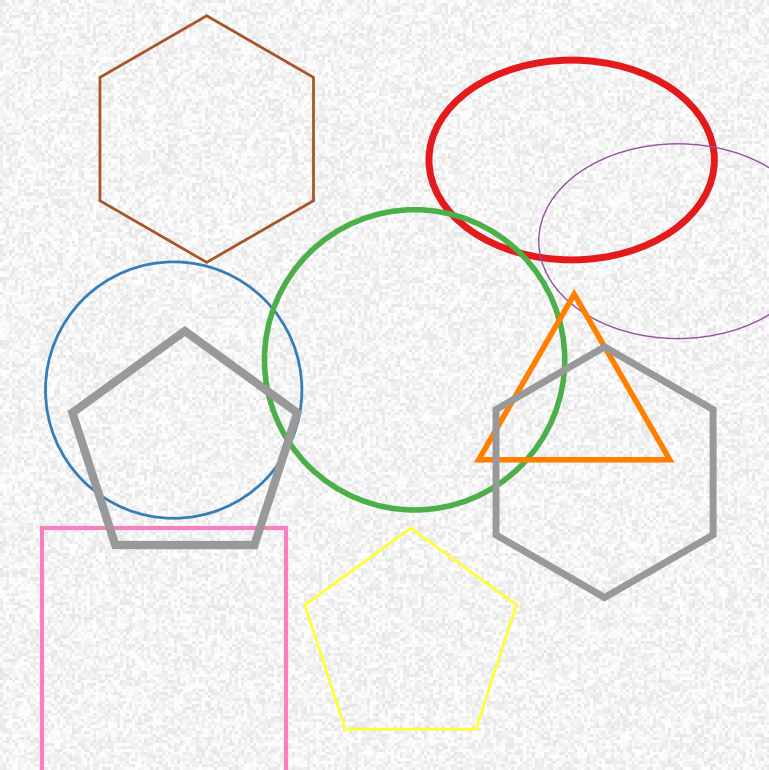[{"shape": "oval", "thickness": 2.5, "radius": 0.93, "center": [0.742, 0.792]}, {"shape": "circle", "thickness": 1, "radius": 0.83, "center": [0.226, 0.493]}, {"shape": "circle", "thickness": 2, "radius": 0.97, "center": [0.538, 0.533]}, {"shape": "oval", "thickness": 0.5, "radius": 0.9, "center": [0.88, 0.687]}, {"shape": "triangle", "thickness": 2, "radius": 0.72, "center": [0.746, 0.475]}, {"shape": "pentagon", "thickness": 1, "radius": 0.72, "center": [0.533, 0.17]}, {"shape": "hexagon", "thickness": 1, "radius": 0.8, "center": [0.268, 0.819]}, {"shape": "square", "thickness": 1.5, "radius": 0.79, "center": [0.213, 0.156]}, {"shape": "hexagon", "thickness": 2.5, "radius": 0.81, "center": [0.785, 0.387]}, {"shape": "pentagon", "thickness": 3, "radius": 0.77, "center": [0.24, 0.416]}]